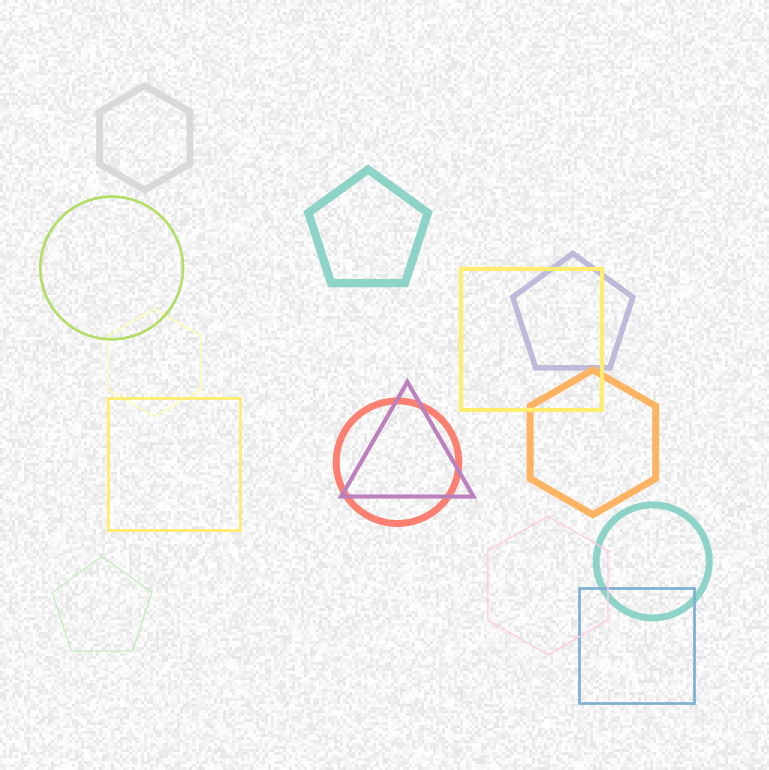[{"shape": "circle", "thickness": 2.5, "radius": 0.37, "center": [0.848, 0.271]}, {"shape": "pentagon", "thickness": 3, "radius": 0.41, "center": [0.478, 0.698]}, {"shape": "hexagon", "thickness": 0.5, "radius": 0.35, "center": [0.201, 0.529]}, {"shape": "pentagon", "thickness": 2, "radius": 0.41, "center": [0.744, 0.589]}, {"shape": "circle", "thickness": 2.5, "radius": 0.4, "center": [0.516, 0.4]}, {"shape": "square", "thickness": 1, "radius": 0.37, "center": [0.826, 0.161]}, {"shape": "hexagon", "thickness": 2.5, "radius": 0.47, "center": [0.77, 0.426]}, {"shape": "circle", "thickness": 1, "radius": 0.46, "center": [0.145, 0.652]}, {"shape": "hexagon", "thickness": 0.5, "radius": 0.45, "center": [0.712, 0.24]}, {"shape": "hexagon", "thickness": 2.5, "radius": 0.34, "center": [0.188, 0.821]}, {"shape": "triangle", "thickness": 1.5, "radius": 0.5, "center": [0.529, 0.405]}, {"shape": "pentagon", "thickness": 0.5, "radius": 0.34, "center": [0.133, 0.21]}, {"shape": "square", "thickness": 1.5, "radius": 0.46, "center": [0.69, 0.559]}, {"shape": "square", "thickness": 1, "radius": 0.43, "center": [0.226, 0.397]}]